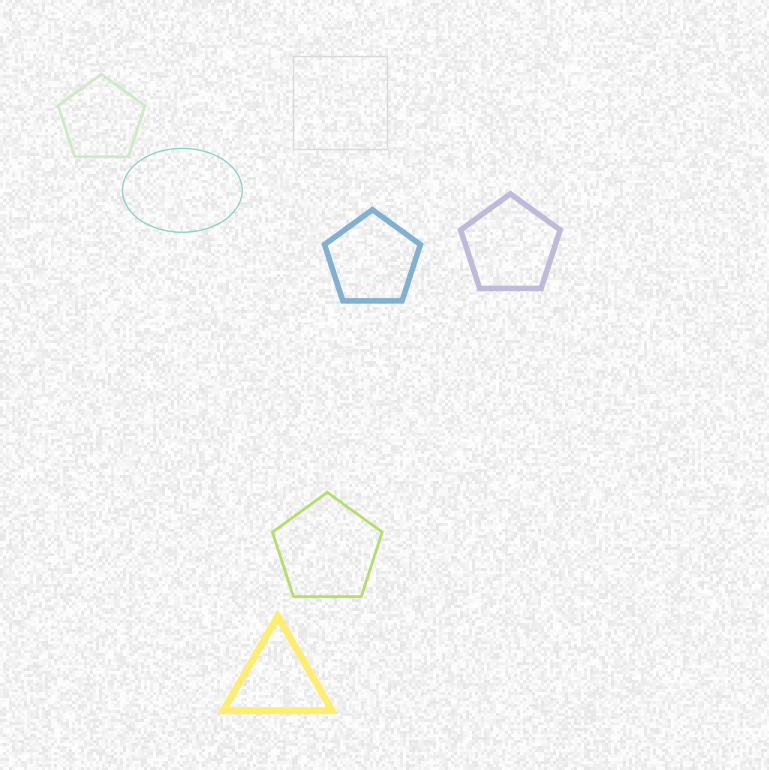[{"shape": "oval", "thickness": 0.5, "radius": 0.39, "center": [0.237, 0.753]}, {"shape": "pentagon", "thickness": 2, "radius": 0.34, "center": [0.663, 0.68]}, {"shape": "pentagon", "thickness": 2, "radius": 0.33, "center": [0.484, 0.662]}, {"shape": "pentagon", "thickness": 1, "radius": 0.37, "center": [0.425, 0.286]}, {"shape": "square", "thickness": 0.5, "radius": 0.3, "center": [0.442, 0.867]}, {"shape": "pentagon", "thickness": 1, "radius": 0.3, "center": [0.132, 0.844]}, {"shape": "triangle", "thickness": 2.5, "radius": 0.41, "center": [0.361, 0.118]}]